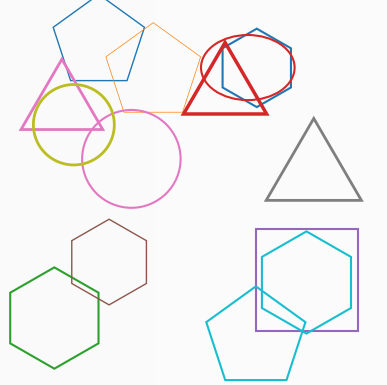[{"shape": "hexagon", "thickness": 1.5, "radius": 0.51, "center": [0.663, 0.824]}, {"shape": "pentagon", "thickness": 1, "radius": 0.62, "center": [0.255, 0.891]}, {"shape": "pentagon", "thickness": 0.5, "radius": 0.64, "center": [0.395, 0.813]}, {"shape": "hexagon", "thickness": 1.5, "radius": 0.66, "center": [0.14, 0.174]}, {"shape": "triangle", "thickness": 2.5, "radius": 0.62, "center": [0.581, 0.766]}, {"shape": "oval", "thickness": 1.5, "radius": 0.6, "center": [0.64, 0.825]}, {"shape": "square", "thickness": 1.5, "radius": 0.66, "center": [0.793, 0.273]}, {"shape": "hexagon", "thickness": 1, "radius": 0.56, "center": [0.282, 0.319]}, {"shape": "circle", "thickness": 1.5, "radius": 0.64, "center": [0.339, 0.587]}, {"shape": "triangle", "thickness": 2, "radius": 0.61, "center": [0.16, 0.724]}, {"shape": "triangle", "thickness": 2, "radius": 0.71, "center": [0.81, 0.551]}, {"shape": "circle", "thickness": 2, "radius": 0.52, "center": [0.191, 0.676]}, {"shape": "hexagon", "thickness": 1.5, "radius": 0.66, "center": [0.791, 0.266]}, {"shape": "pentagon", "thickness": 1.5, "radius": 0.67, "center": [0.66, 0.122]}]